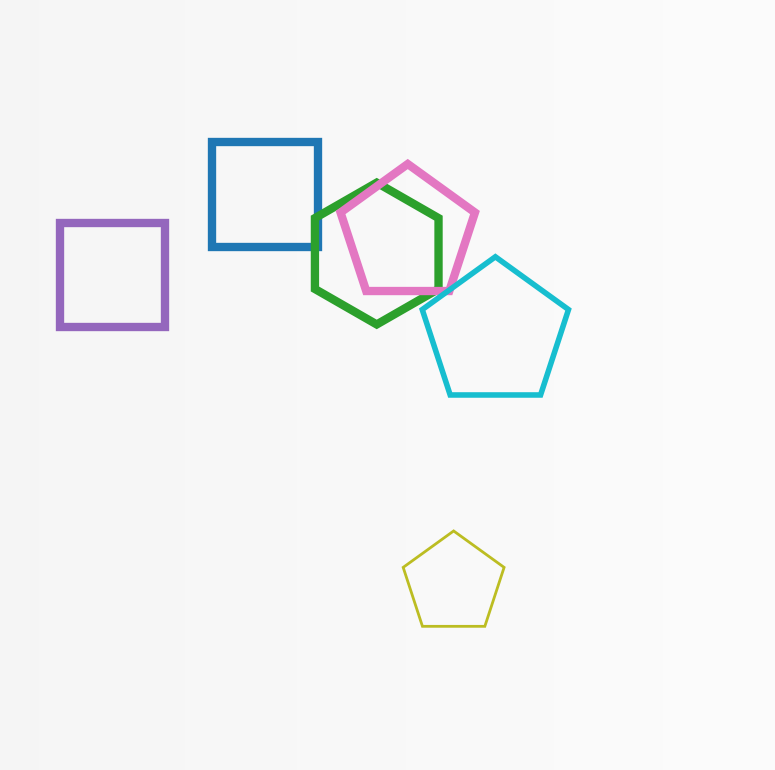[{"shape": "square", "thickness": 3, "radius": 0.34, "center": [0.342, 0.747]}, {"shape": "hexagon", "thickness": 3, "radius": 0.46, "center": [0.486, 0.671]}, {"shape": "square", "thickness": 3, "radius": 0.34, "center": [0.145, 0.643]}, {"shape": "pentagon", "thickness": 3, "radius": 0.46, "center": [0.526, 0.696]}, {"shape": "pentagon", "thickness": 1, "radius": 0.34, "center": [0.585, 0.242]}, {"shape": "pentagon", "thickness": 2, "radius": 0.5, "center": [0.639, 0.567]}]